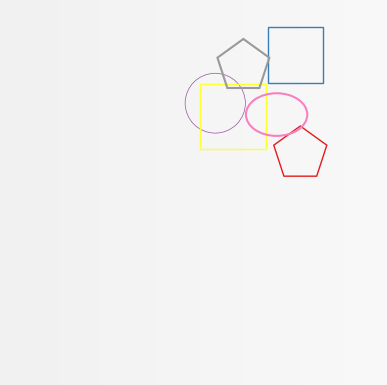[{"shape": "pentagon", "thickness": 1, "radius": 0.36, "center": [0.775, 0.601]}, {"shape": "square", "thickness": 1, "radius": 0.36, "center": [0.762, 0.857]}, {"shape": "circle", "thickness": 0.5, "radius": 0.39, "center": [0.555, 0.732]}, {"shape": "square", "thickness": 1, "radius": 0.42, "center": [0.601, 0.698]}, {"shape": "oval", "thickness": 1.5, "radius": 0.4, "center": [0.714, 0.702]}, {"shape": "pentagon", "thickness": 1.5, "radius": 0.35, "center": [0.628, 0.828]}]